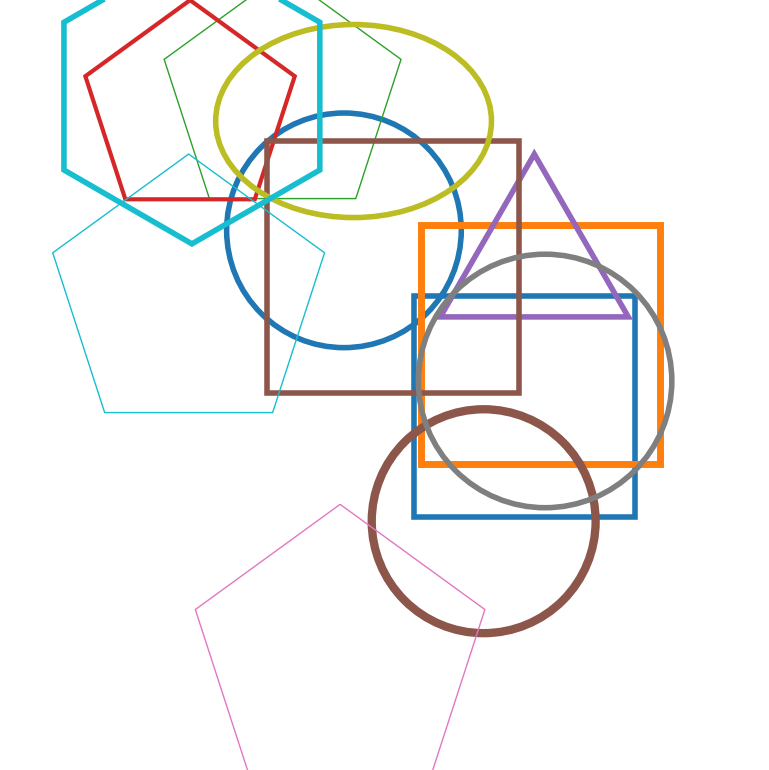[{"shape": "square", "thickness": 2, "radius": 0.72, "center": [0.681, 0.472]}, {"shape": "circle", "thickness": 2, "radius": 0.76, "center": [0.447, 0.701]}, {"shape": "square", "thickness": 2.5, "radius": 0.78, "center": [0.702, 0.553]}, {"shape": "pentagon", "thickness": 0.5, "radius": 0.81, "center": [0.367, 0.873]}, {"shape": "pentagon", "thickness": 1.5, "radius": 0.71, "center": [0.247, 0.857]}, {"shape": "triangle", "thickness": 2, "radius": 0.7, "center": [0.694, 0.659]}, {"shape": "circle", "thickness": 3, "radius": 0.73, "center": [0.628, 0.323]}, {"shape": "square", "thickness": 2, "radius": 0.82, "center": [0.511, 0.653]}, {"shape": "pentagon", "thickness": 0.5, "radius": 0.99, "center": [0.442, 0.147]}, {"shape": "circle", "thickness": 2, "radius": 0.82, "center": [0.708, 0.505]}, {"shape": "oval", "thickness": 2, "radius": 0.9, "center": [0.459, 0.843]}, {"shape": "hexagon", "thickness": 2, "radius": 0.96, "center": [0.249, 0.875]}, {"shape": "pentagon", "thickness": 0.5, "radius": 0.93, "center": [0.245, 0.614]}]